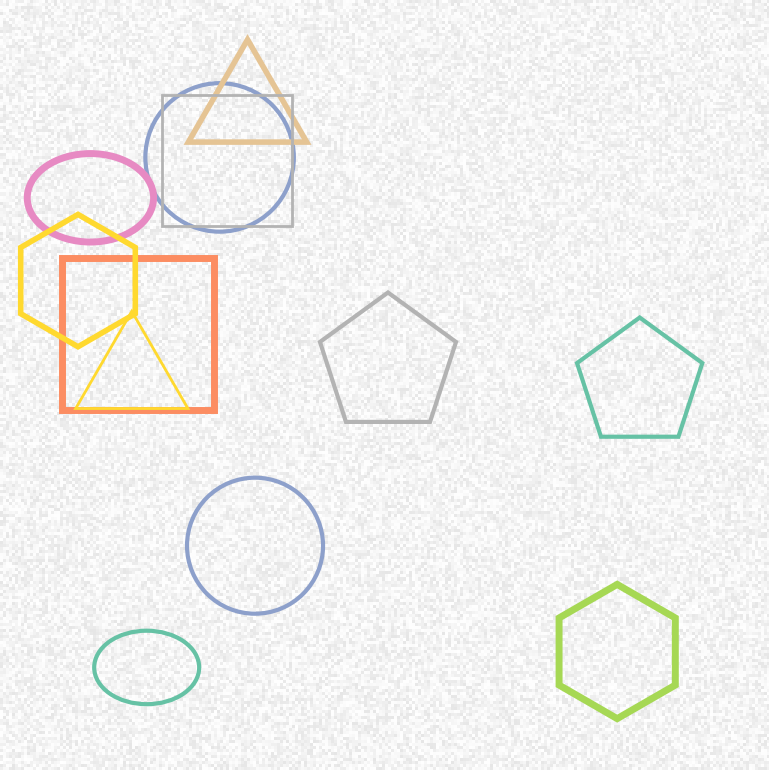[{"shape": "oval", "thickness": 1.5, "radius": 0.34, "center": [0.19, 0.133]}, {"shape": "pentagon", "thickness": 1.5, "radius": 0.43, "center": [0.831, 0.502]}, {"shape": "square", "thickness": 2.5, "radius": 0.49, "center": [0.179, 0.567]}, {"shape": "circle", "thickness": 1.5, "radius": 0.48, "center": [0.285, 0.796]}, {"shape": "circle", "thickness": 1.5, "radius": 0.44, "center": [0.331, 0.291]}, {"shape": "oval", "thickness": 2.5, "radius": 0.41, "center": [0.117, 0.743]}, {"shape": "hexagon", "thickness": 2.5, "radius": 0.44, "center": [0.802, 0.154]}, {"shape": "hexagon", "thickness": 2, "radius": 0.43, "center": [0.101, 0.636]}, {"shape": "triangle", "thickness": 1, "radius": 0.42, "center": [0.171, 0.512]}, {"shape": "triangle", "thickness": 2, "radius": 0.44, "center": [0.321, 0.86]}, {"shape": "pentagon", "thickness": 1.5, "radius": 0.46, "center": [0.504, 0.527]}, {"shape": "square", "thickness": 1, "radius": 0.42, "center": [0.295, 0.792]}]